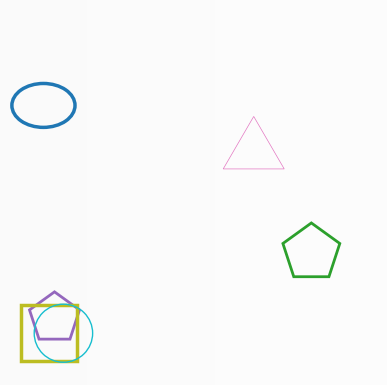[{"shape": "oval", "thickness": 2.5, "radius": 0.41, "center": [0.112, 0.726]}, {"shape": "pentagon", "thickness": 2, "radius": 0.39, "center": [0.803, 0.344]}, {"shape": "pentagon", "thickness": 2, "radius": 0.34, "center": [0.141, 0.174]}, {"shape": "triangle", "thickness": 0.5, "radius": 0.45, "center": [0.655, 0.607]}, {"shape": "square", "thickness": 2.5, "radius": 0.36, "center": [0.126, 0.136]}, {"shape": "circle", "thickness": 1, "radius": 0.38, "center": [0.164, 0.134]}]